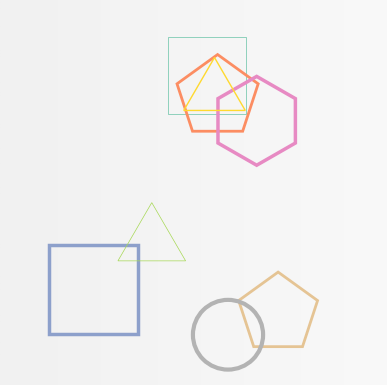[{"shape": "square", "thickness": 0.5, "radius": 0.5, "center": [0.534, 0.805]}, {"shape": "pentagon", "thickness": 2, "radius": 0.55, "center": [0.562, 0.748]}, {"shape": "square", "thickness": 2.5, "radius": 0.57, "center": [0.24, 0.248]}, {"shape": "hexagon", "thickness": 2.5, "radius": 0.58, "center": [0.662, 0.686]}, {"shape": "triangle", "thickness": 0.5, "radius": 0.5, "center": [0.392, 0.373]}, {"shape": "triangle", "thickness": 1, "radius": 0.46, "center": [0.554, 0.759]}, {"shape": "pentagon", "thickness": 2, "radius": 0.54, "center": [0.718, 0.186]}, {"shape": "circle", "thickness": 3, "radius": 0.45, "center": [0.588, 0.131]}]